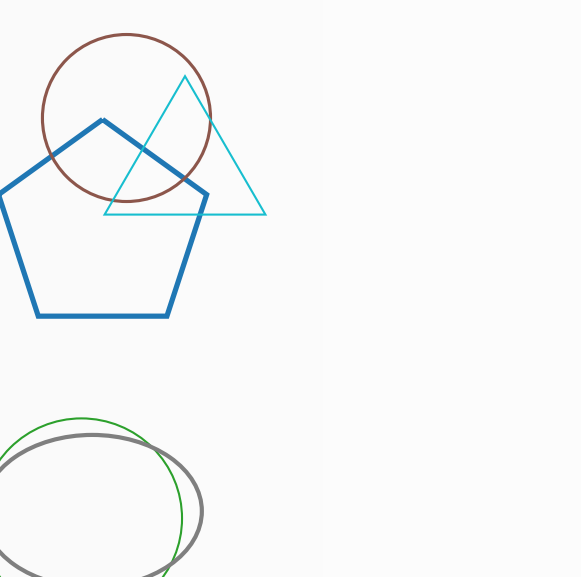[{"shape": "pentagon", "thickness": 2.5, "radius": 0.94, "center": [0.176, 0.604]}, {"shape": "circle", "thickness": 1, "radius": 0.87, "center": [0.14, 0.102]}, {"shape": "circle", "thickness": 1.5, "radius": 0.72, "center": [0.218, 0.795]}, {"shape": "oval", "thickness": 2, "radius": 0.94, "center": [0.159, 0.114]}, {"shape": "triangle", "thickness": 1, "radius": 0.8, "center": [0.318, 0.707]}]